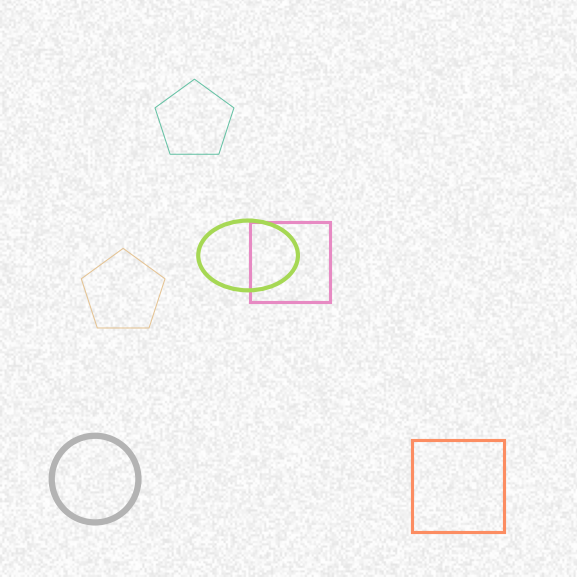[{"shape": "pentagon", "thickness": 0.5, "radius": 0.36, "center": [0.337, 0.79]}, {"shape": "square", "thickness": 1.5, "radius": 0.4, "center": [0.792, 0.158]}, {"shape": "square", "thickness": 1.5, "radius": 0.35, "center": [0.503, 0.545]}, {"shape": "oval", "thickness": 2, "radius": 0.43, "center": [0.43, 0.557]}, {"shape": "pentagon", "thickness": 0.5, "radius": 0.38, "center": [0.213, 0.493]}, {"shape": "circle", "thickness": 3, "radius": 0.38, "center": [0.165, 0.17]}]